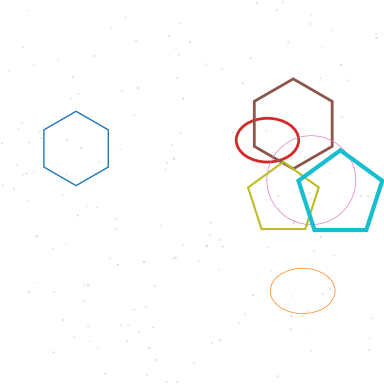[{"shape": "hexagon", "thickness": 1, "radius": 0.48, "center": [0.198, 0.614]}, {"shape": "oval", "thickness": 0.5, "radius": 0.42, "center": [0.786, 0.244]}, {"shape": "oval", "thickness": 2, "radius": 0.41, "center": [0.695, 0.636]}, {"shape": "hexagon", "thickness": 2, "radius": 0.58, "center": [0.762, 0.678]}, {"shape": "circle", "thickness": 0.5, "radius": 0.58, "center": [0.809, 0.532]}, {"shape": "pentagon", "thickness": 1.5, "radius": 0.48, "center": [0.736, 0.483]}, {"shape": "pentagon", "thickness": 3, "radius": 0.57, "center": [0.884, 0.495]}]